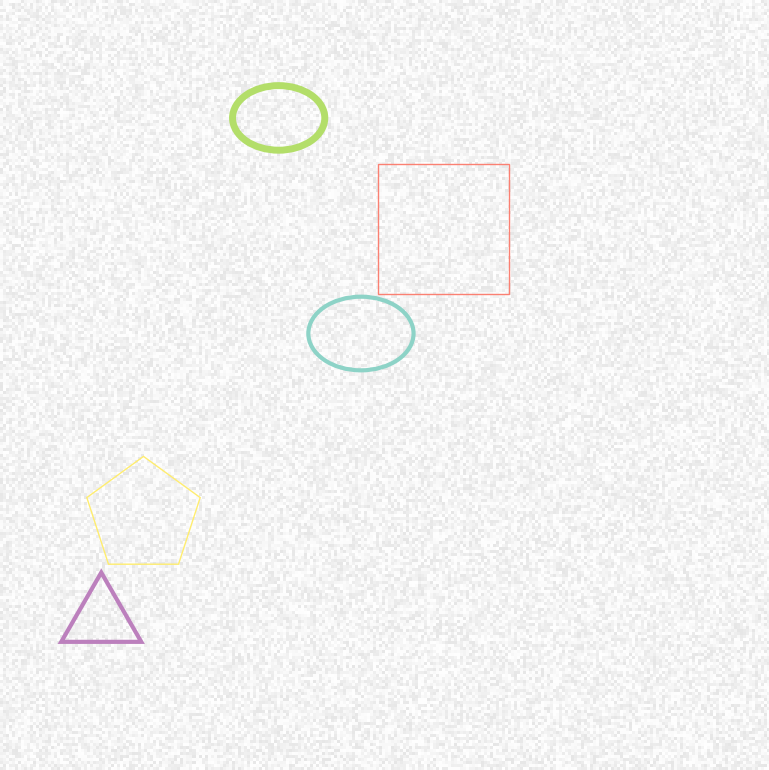[{"shape": "oval", "thickness": 1.5, "radius": 0.34, "center": [0.469, 0.567]}, {"shape": "square", "thickness": 0.5, "radius": 0.42, "center": [0.576, 0.703]}, {"shape": "oval", "thickness": 2.5, "radius": 0.3, "center": [0.362, 0.847]}, {"shape": "triangle", "thickness": 1.5, "radius": 0.3, "center": [0.132, 0.196]}, {"shape": "pentagon", "thickness": 0.5, "radius": 0.39, "center": [0.186, 0.33]}]